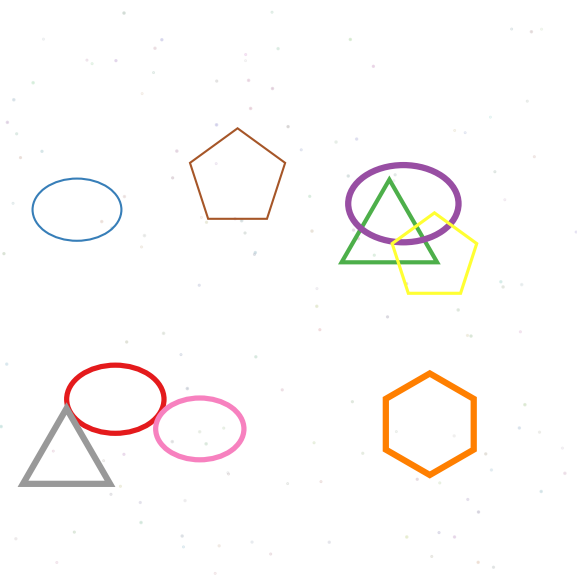[{"shape": "oval", "thickness": 2.5, "radius": 0.42, "center": [0.2, 0.308]}, {"shape": "oval", "thickness": 1, "radius": 0.38, "center": [0.133, 0.636]}, {"shape": "triangle", "thickness": 2, "radius": 0.48, "center": [0.674, 0.593]}, {"shape": "oval", "thickness": 3, "radius": 0.48, "center": [0.698, 0.646]}, {"shape": "hexagon", "thickness": 3, "radius": 0.44, "center": [0.744, 0.265]}, {"shape": "pentagon", "thickness": 1.5, "radius": 0.38, "center": [0.752, 0.554]}, {"shape": "pentagon", "thickness": 1, "radius": 0.43, "center": [0.411, 0.69]}, {"shape": "oval", "thickness": 2.5, "radius": 0.38, "center": [0.346, 0.256]}, {"shape": "triangle", "thickness": 3, "radius": 0.44, "center": [0.115, 0.205]}]